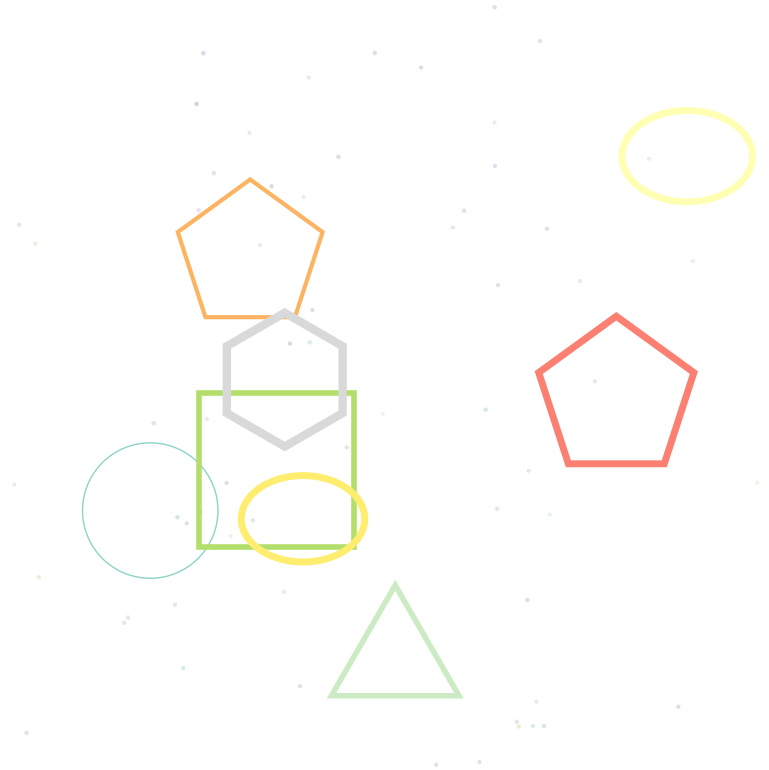[{"shape": "circle", "thickness": 0.5, "radius": 0.44, "center": [0.195, 0.337]}, {"shape": "oval", "thickness": 2.5, "radius": 0.42, "center": [0.892, 0.797]}, {"shape": "pentagon", "thickness": 2.5, "radius": 0.53, "center": [0.8, 0.483]}, {"shape": "pentagon", "thickness": 1.5, "radius": 0.49, "center": [0.325, 0.668]}, {"shape": "square", "thickness": 2, "radius": 0.5, "center": [0.359, 0.39]}, {"shape": "hexagon", "thickness": 3, "radius": 0.43, "center": [0.37, 0.507]}, {"shape": "triangle", "thickness": 2, "radius": 0.48, "center": [0.513, 0.144]}, {"shape": "oval", "thickness": 2.5, "radius": 0.4, "center": [0.394, 0.326]}]